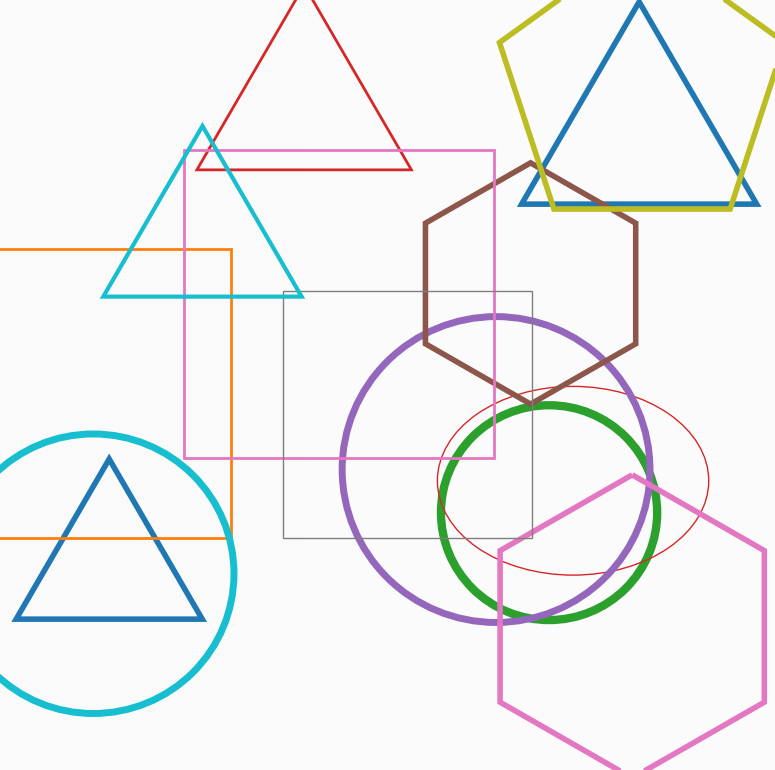[{"shape": "triangle", "thickness": 2, "radius": 0.88, "center": [0.825, 0.822]}, {"shape": "triangle", "thickness": 2, "radius": 0.69, "center": [0.141, 0.265]}, {"shape": "square", "thickness": 1, "radius": 0.94, "center": [0.11, 0.489]}, {"shape": "circle", "thickness": 3, "radius": 0.7, "center": [0.708, 0.334]}, {"shape": "oval", "thickness": 0.5, "radius": 0.88, "center": [0.739, 0.376]}, {"shape": "triangle", "thickness": 1, "radius": 0.8, "center": [0.392, 0.859]}, {"shape": "circle", "thickness": 2.5, "radius": 0.99, "center": [0.64, 0.39]}, {"shape": "hexagon", "thickness": 2, "radius": 0.78, "center": [0.685, 0.632]}, {"shape": "square", "thickness": 1, "radius": 1.0, "center": [0.437, 0.605]}, {"shape": "hexagon", "thickness": 2, "radius": 0.98, "center": [0.816, 0.186]}, {"shape": "square", "thickness": 0.5, "radius": 0.8, "center": [0.526, 0.462]}, {"shape": "pentagon", "thickness": 2, "radius": 0.97, "center": [0.828, 0.885]}, {"shape": "triangle", "thickness": 1.5, "radius": 0.74, "center": [0.261, 0.689]}, {"shape": "circle", "thickness": 2.5, "radius": 0.91, "center": [0.12, 0.255]}]